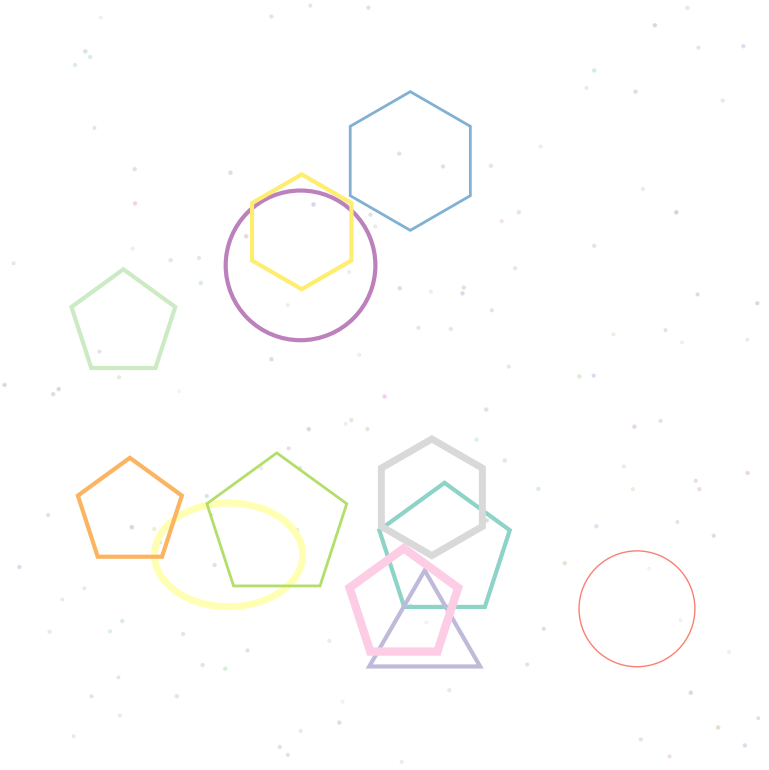[{"shape": "pentagon", "thickness": 1.5, "radius": 0.45, "center": [0.577, 0.284]}, {"shape": "oval", "thickness": 2.5, "radius": 0.48, "center": [0.297, 0.279]}, {"shape": "triangle", "thickness": 1.5, "radius": 0.42, "center": [0.552, 0.176]}, {"shape": "circle", "thickness": 0.5, "radius": 0.38, "center": [0.827, 0.209]}, {"shape": "hexagon", "thickness": 1, "radius": 0.45, "center": [0.533, 0.791]}, {"shape": "pentagon", "thickness": 1.5, "radius": 0.36, "center": [0.169, 0.334]}, {"shape": "pentagon", "thickness": 1, "radius": 0.48, "center": [0.359, 0.316]}, {"shape": "pentagon", "thickness": 3, "radius": 0.37, "center": [0.524, 0.214]}, {"shape": "hexagon", "thickness": 2.5, "radius": 0.38, "center": [0.561, 0.354]}, {"shape": "circle", "thickness": 1.5, "radius": 0.49, "center": [0.39, 0.655]}, {"shape": "pentagon", "thickness": 1.5, "radius": 0.35, "center": [0.16, 0.579]}, {"shape": "hexagon", "thickness": 1.5, "radius": 0.37, "center": [0.392, 0.699]}]